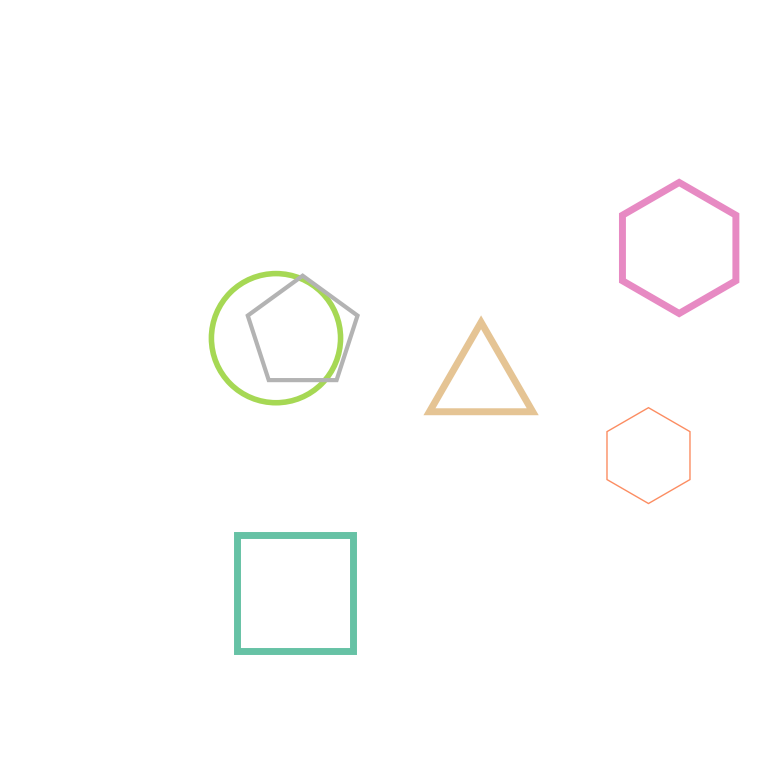[{"shape": "square", "thickness": 2.5, "radius": 0.38, "center": [0.383, 0.23]}, {"shape": "hexagon", "thickness": 0.5, "radius": 0.31, "center": [0.842, 0.408]}, {"shape": "hexagon", "thickness": 2.5, "radius": 0.43, "center": [0.882, 0.678]}, {"shape": "circle", "thickness": 2, "radius": 0.42, "center": [0.358, 0.561]}, {"shape": "triangle", "thickness": 2.5, "radius": 0.39, "center": [0.625, 0.504]}, {"shape": "pentagon", "thickness": 1.5, "radius": 0.37, "center": [0.393, 0.567]}]